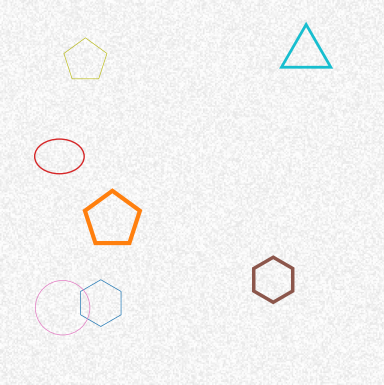[{"shape": "hexagon", "thickness": 0.5, "radius": 0.3, "center": [0.262, 0.213]}, {"shape": "pentagon", "thickness": 3, "radius": 0.38, "center": [0.292, 0.429]}, {"shape": "oval", "thickness": 1, "radius": 0.32, "center": [0.154, 0.594]}, {"shape": "hexagon", "thickness": 2.5, "radius": 0.29, "center": [0.71, 0.273]}, {"shape": "circle", "thickness": 0.5, "radius": 0.35, "center": [0.163, 0.201]}, {"shape": "pentagon", "thickness": 0.5, "radius": 0.29, "center": [0.222, 0.843]}, {"shape": "triangle", "thickness": 2, "radius": 0.37, "center": [0.795, 0.862]}]